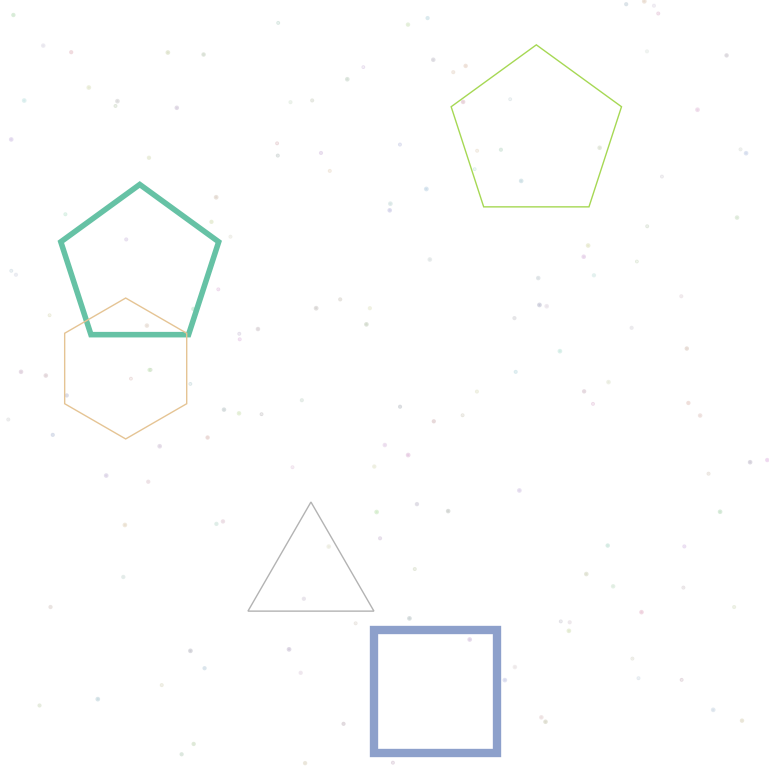[{"shape": "pentagon", "thickness": 2, "radius": 0.54, "center": [0.182, 0.653]}, {"shape": "square", "thickness": 3, "radius": 0.4, "center": [0.566, 0.102]}, {"shape": "pentagon", "thickness": 0.5, "radius": 0.58, "center": [0.697, 0.825]}, {"shape": "hexagon", "thickness": 0.5, "radius": 0.46, "center": [0.163, 0.521]}, {"shape": "triangle", "thickness": 0.5, "radius": 0.47, "center": [0.404, 0.254]}]